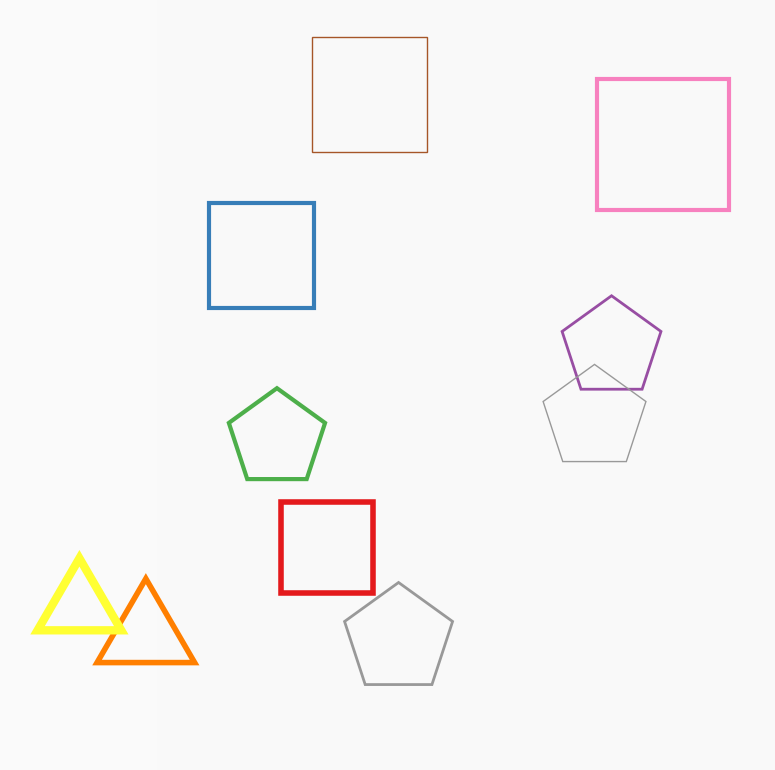[{"shape": "square", "thickness": 2, "radius": 0.3, "center": [0.422, 0.289]}, {"shape": "square", "thickness": 1.5, "radius": 0.34, "center": [0.337, 0.668]}, {"shape": "pentagon", "thickness": 1.5, "radius": 0.33, "center": [0.357, 0.431]}, {"shape": "pentagon", "thickness": 1, "radius": 0.34, "center": [0.789, 0.549]}, {"shape": "triangle", "thickness": 2, "radius": 0.36, "center": [0.188, 0.176]}, {"shape": "triangle", "thickness": 3, "radius": 0.31, "center": [0.102, 0.213]}, {"shape": "square", "thickness": 0.5, "radius": 0.37, "center": [0.477, 0.877]}, {"shape": "square", "thickness": 1.5, "radius": 0.43, "center": [0.855, 0.812]}, {"shape": "pentagon", "thickness": 0.5, "radius": 0.35, "center": [0.767, 0.457]}, {"shape": "pentagon", "thickness": 1, "radius": 0.37, "center": [0.514, 0.17]}]